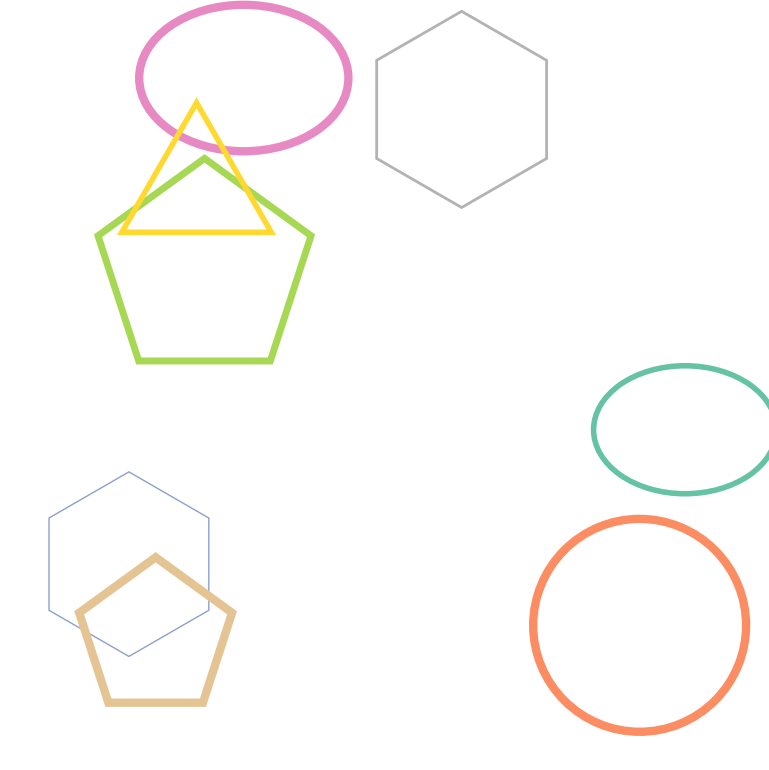[{"shape": "oval", "thickness": 2, "radius": 0.59, "center": [0.89, 0.442]}, {"shape": "circle", "thickness": 3, "radius": 0.69, "center": [0.831, 0.188]}, {"shape": "hexagon", "thickness": 0.5, "radius": 0.6, "center": [0.167, 0.267]}, {"shape": "oval", "thickness": 3, "radius": 0.68, "center": [0.317, 0.899]}, {"shape": "pentagon", "thickness": 2.5, "radius": 0.73, "center": [0.266, 0.649]}, {"shape": "triangle", "thickness": 2, "radius": 0.56, "center": [0.255, 0.754]}, {"shape": "pentagon", "thickness": 3, "radius": 0.52, "center": [0.202, 0.172]}, {"shape": "hexagon", "thickness": 1, "radius": 0.64, "center": [0.6, 0.858]}]